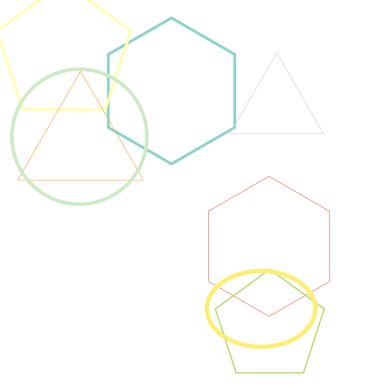[{"shape": "hexagon", "thickness": 2, "radius": 0.95, "center": [0.446, 0.764]}, {"shape": "pentagon", "thickness": 2, "radius": 0.91, "center": [0.166, 0.864]}, {"shape": "hexagon", "thickness": 0.5, "radius": 0.91, "center": [0.699, 0.36]}, {"shape": "triangle", "thickness": 0.5, "radius": 0.94, "center": [0.209, 0.626]}, {"shape": "pentagon", "thickness": 1, "radius": 0.74, "center": [0.701, 0.152]}, {"shape": "triangle", "thickness": 0.5, "radius": 0.7, "center": [0.719, 0.723]}, {"shape": "circle", "thickness": 2.5, "radius": 0.88, "center": [0.206, 0.645]}, {"shape": "oval", "thickness": 3, "radius": 0.7, "center": [0.678, 0.198]}]